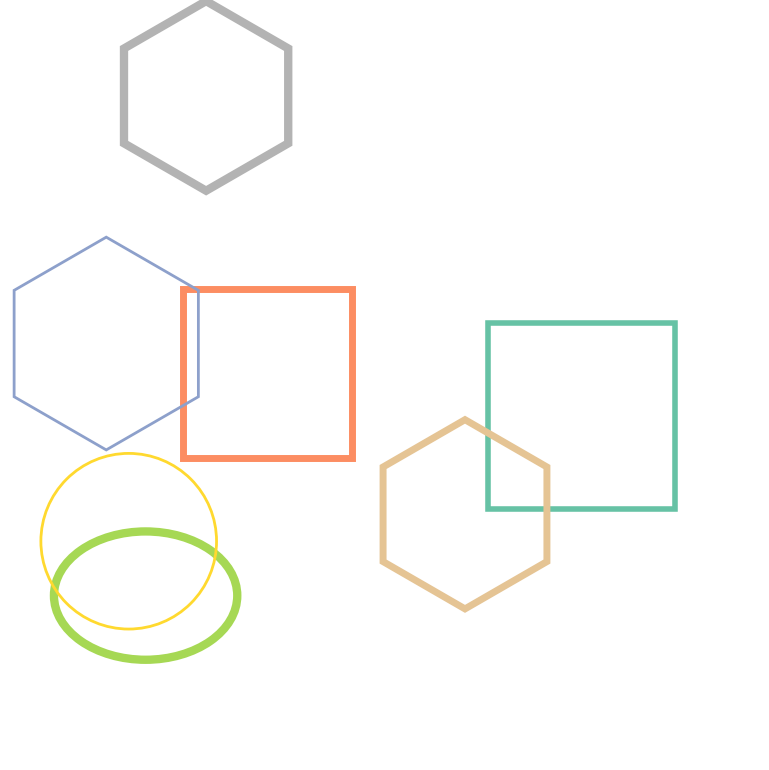[{"shape": "square", "thickness": 2, "radius": 0.61, "center": [0.755, 0.459]}, {"shape": "square", "thickness": 2.5, "radius": 0.55, "center": [0.347, 0.515]}, {"shape": "hexagon", "thickness": 1, "radius": 0.69, "center": [0.138, 0.554]}, {"shape": "oval", "thickness": 3, "radius": 0.6, "center": [0.189, 0.226]}, {"shape": "circle", "thickness": 1, "radius": 0.57, "center": [0.167, 0.297]}, {"shape": "hexagon", "thickness": 2.5, "radius": 0.61, "center": [0.604, 0.332]}, {"shape": "hexagon", "thickness": 3, "radius": 0.62, "center": [0.268, 0.875]}]